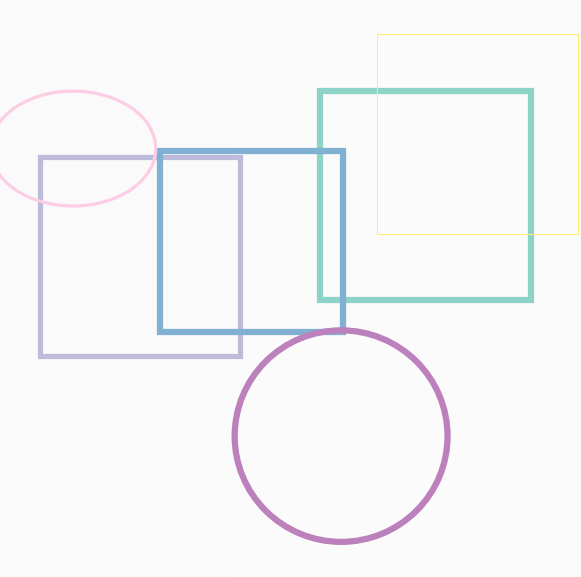[{"shape": "square", "thickness": 3, "radius": 0.91, "center": [0.732, 0.661]}, {"shape": "square", "thickness": 2.5, "radius": 0.86, "center": [0.241, 0.556]}, {"shape": "square", "thickness": 3, "radius": 0.78, "center": [0.433, 0.581]}, {"shape": "oval", "thickness": 1.5, "radius": 0.71, "center": [0.126, 0.742]}, {"shape": "circle", "thickness": 3, "radius": 0.92, "center": [0.587, 0.244]}, {"shape": "square", "thickness": 0.5, "radius": 0.87, "center": [0.821, 0.767]}]